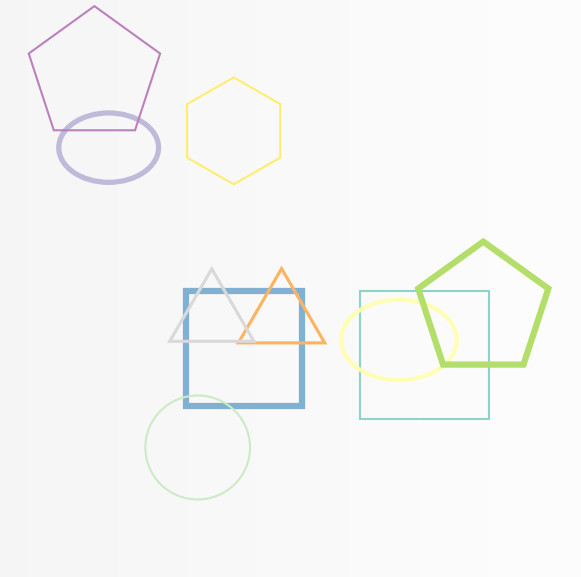[{"shape": "square", "thickness": 1, "radius": 0.56, "center": [0.731, 0.384]}, {"shape": "oval", "thickness": 2, "radius": 0.5, "center": [0.686, 0.411]}, {"shape": "oval", "thickness": 2.5, "radius": 0.43, "center": [0.187, 0.743]}, {"shape": "square", "thickness": 3, "radius": 0.5, "center": [0.419, 0.396]}, {"shape": "triangle", "thickness": 1.5, "radius": 0.43, "center": [0.484, 0.448]}, {"shape": "pentagon", "thickness": 3, "radius": 0.59, "center": [0.831, 0.463]}, {"shape": "triangle", "thickness": 1.5, "radius": 0.42, "center": [0.364, 0.45]}, {"shape": "pentagon", "thickness": 1, "radius": 0.59, "center": [0.162, 0.87]}, {"shape": "circle", "thickness": 1, "radius": 0.45, "center": [0.34, 0.224]}, {"shape": "hexagon", "thickness": 1, "radius": 0.46, "center": [0.402, 0.773]}]